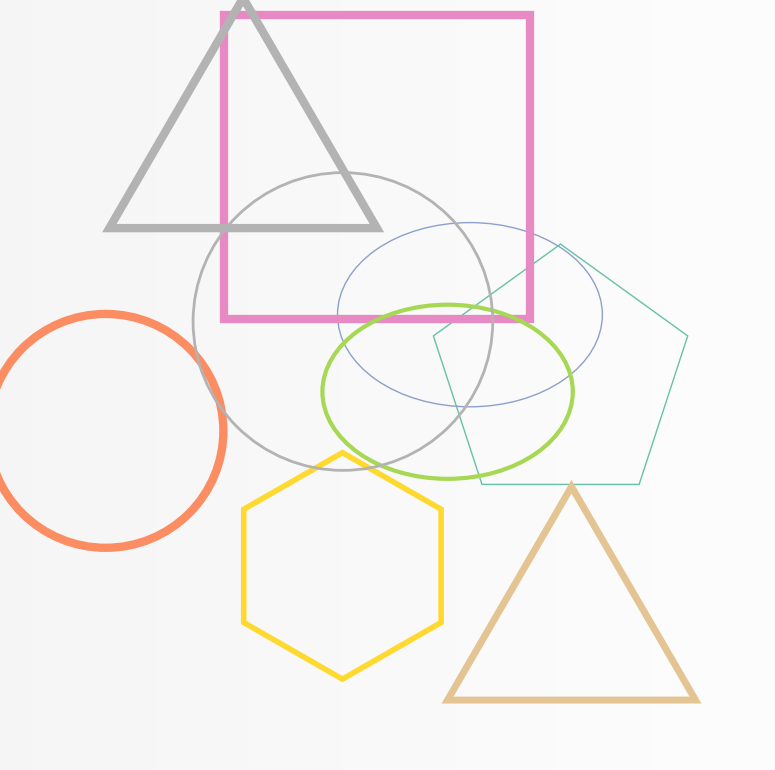[{"shape": "pentagon", "thickness": 0.5, "radius": 0.86, "center": [0.723, 0.51]}, {"shape": "circle", "thickness": 3, "radius": 0.76, "center": [0.136, 0.44]}, {"shape": "oval", "thickness": 0.5, "radius": 0.85, "center": [0.606, 0.591]}, {"shape": "square", "thickness": 3, "radius": 0.99, "center": [0.486, 0.783]}, {"shape": "oval", "thickness": 1.5, "radius": 0.81, "center": [0.578, 0.491]}, {"shape": "hexagon", "thickness": 2, "radius": 0.74, "center": [0.442, 0.265]}, {"shape": "triangle", "thickness": 2.5, "radius": 0.92, "center": [0.737, 0.183]}, {"shape": "triangle", "thickness": 3, "radius": 1.0, "center": [0.314, 0.803]}, {"shape": "circle", "thickness": 1, "radius": 0.97, "center": [0.442, 0.582]}]